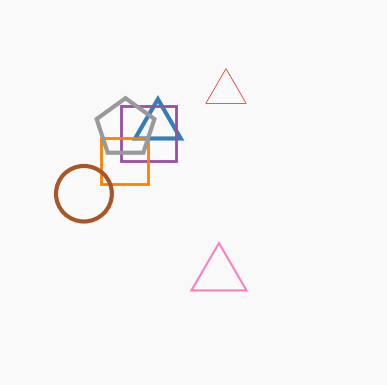[{"shape": "triangle", "thickness": 0.5, "radius": 0.3, "center": [0.583, 0.761]}, {"shape": "triangle", "thickness": 3, "radius": 0.34, "center": [0.408, 0.674]}, {"shape": "square", "thickness": 2, "radius": 0.36, "center": [0.383, 0.654]}, {"shape": "square", "thickness": 2, "radius": 0.3, "center": [0.321, 0.582]}, {"shape": "circle", "thickness": 3, "radius": 0.36, "center": [0.217, 0.497]}, {"shape": "triangle", "thickness": 1.5, "radius": 0.41, "center": [0.565, 0.287]}, {"shape": "pentagon", "thickness": 3, "radius": 0.39, "center": [0.324, 0.667]}]